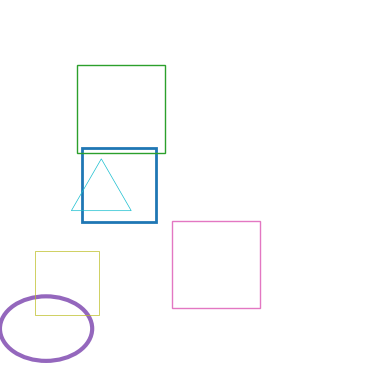[{"shape": "square", "thickness": 2, "radius": 0.48, "center": [0.309, 0.519]}, {"shape": "square", "thickness": 1, "radius": 0.57, "center": [0.313, 0.717]}, {"shape": "oval", "thickness": 3, "radius": 0.6, "center": [0.12, 0.146]}, {"shape": "square", "thickness": 1, "radius": 0.57, "center": [0.561, 0.313]}, {"shape": "square", "thickness": 0.5, "radius": 0.41, "center": [0.173, 0.264]}, {"shape": "triangle", "thickness": 0.5, "radius": 0.45, "center": [0.263, 0.498]}]